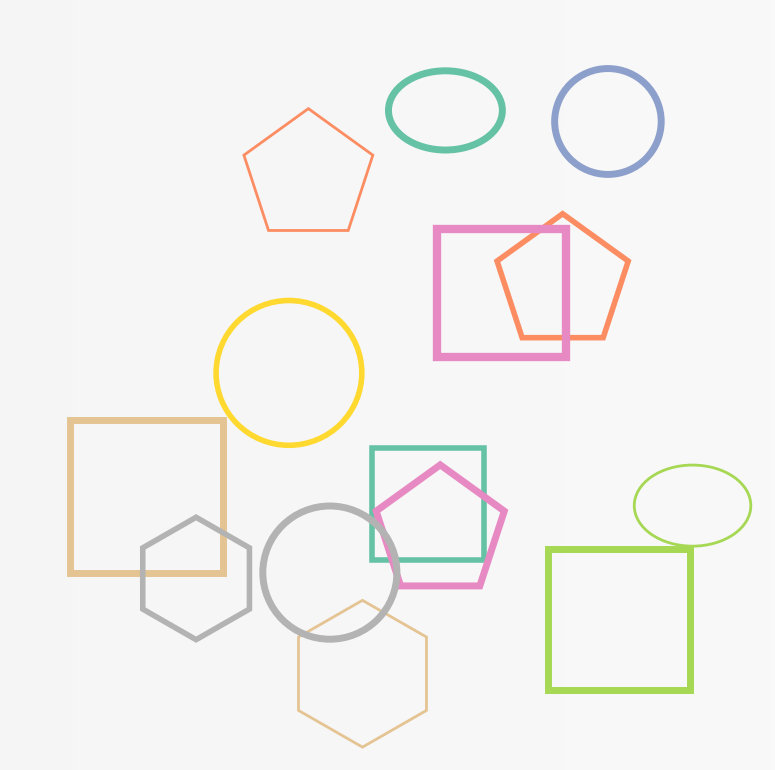[{"shape": "square", "thickness": 2, "radius": 0.36, "center": [0.552, 0.346]}, {"shape": "oval", "thickness": 2.5, "radius": 0.37, "center": [0.575, 0.857]}, {"shape": "pentagon", "thickness": 1, "radius": 0.44, "center": [0.398, 0.771]}, {"shape": "pentagon", "thickness": 2, "radius": 0.44, "center": [0.726, 0.633]}, {"shape": "circle", "thickness": 2.5, "radius": 0.34, "center": [0.784, 0.842]}, {"shape": "square", "thickness": 3, "radius": 0.42, "center": [0.647, 0.619]}, {"shape": "pentagon", "thickness": 2.5, "radius": 0.43, "center": [0.568, 0.309]}, {"shape": "oval", "thickness": 1, "radius": 0.38, "center": [0.894, 0.343]}, {"shape": "square", "thickness": 2.5, "radius": 0.46, "center": [0.799, 0.196]}, {"shape": "circle", "thickness": 2, "radius": 0.47, "center": [0.373, 0.516]}, {"shape": "square", "thickness": 2.5, "radius": 0.49, "center": [0.189, 0.355]}, {"shape": "hexagon", "thickness": 1, "radius": 0.48, "center": [0.468, 0.125]}, {"shape": "hexagon", "thickness": 2, "radius": 0.4, "center": [0.253, 0.249]}, {"shape": "circle", "thickness": 2.5, "radius": 0.43, "center": [0.426, 0.256]}]